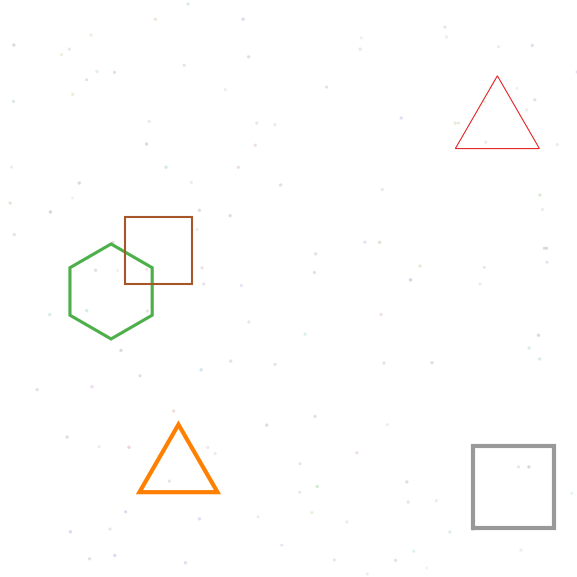[{"shape": "triangle", "thickness": 0.5, "radius": 0.42, "center": [0.861, 0.784]}, {"shape": "hexagon", "thickness": 1.5, "radius": 0.41, "center": [0.192, 0.494]}, {"shape": "triangle", "thickness": 2, "radius": 0.39, "center": [0.309, 0.186]}, {"shape": "square", "thickness": 1, "radius": 0.29, "center": [0.275, 0.566]}, {"shape": "square", "thickness": 2, "radius": 0.35, "center": [0.889, 0.156]}]